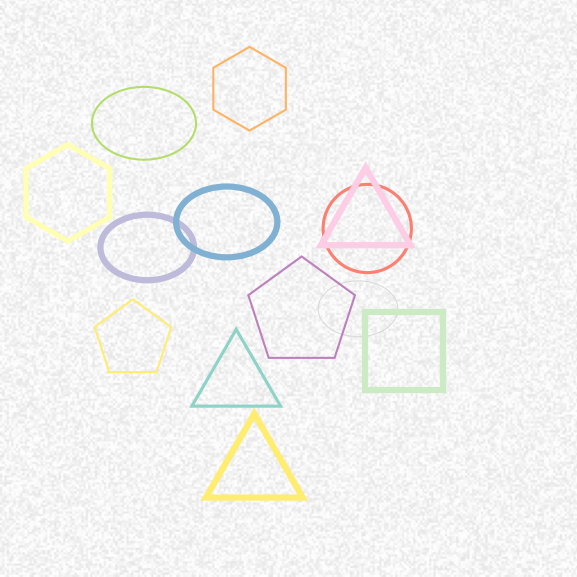[{"shape": "triangle", "thickness": 1.5, "radius": 0.44, "center": [0.409, 0.34]}, {"shape": "hexagon", "thickness": 2.5, "radius": 0.42, "center": [0.117, 0.665]}, {"shape": "oval", "thickness": 3, "radius": 0.41, "center": [0.255, 0.571]}, {"shape": "circle", "thickness": 1.5, "radius": 0.38, "center": [0.636, 0.603]}, {"shape": "oval", "thickness": 3, "radius": 0.44, "center": [0.393, 0.615]}, {"shape": "hexagon", "thickness": 1, "radius": 0.36, "center": [0.432, 0.845]}, {"shape": "oval", "thickness": 1, "radius": 0.45, "center": [0.249, 0.786]}, {"shape": "triangle", "thickness": 3, "radius": 0.45, "center": [0.633, 0.619]}, {"shape": "oval", "thickness": 0.5, "radius": 0.35, "center": [0.62, 0.464]}, {"shape": "pentagon", "thickness": 1, "radius": 0.49, "center": [0.522, 0.458]}, {"shape": "square", "thickness": 3, "radius": 0.34, "center": [0.7, 0.391]}, {"shape": "pentagon", "thickness": 1, "radius": 0.35, "center": [0.23, 0.411]}, {"shape": "triangle", "thickness": 3, "radius": 0.48, "center": [0.44, 0.186]}]